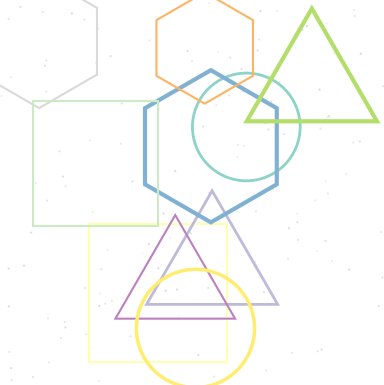[{"shape": "circle", "thickness": 2, "radius": 0.7, "center": [0.64, 0.67]}, {"shape": "square", "thickness": 1.5, "radius": 0.89, "center": [0.411, 0.239]}, {"shape": "triangle", "thickness": 2, "radius": 0.98, "center": [0.551, 0.308]}, {"shape": "hexagon", "thickness": 3, "radius": 0.99, "center": [0.548, 0.62]}, {"shape": "hexagon", "thickness": 1.5, "radius": 0.72, "center": [0.532, 0.875]}, {"shape": "triangle", "thickness": 3, "radius": 0.98, "center": [0.81, 0.783]}, {"shape": "hexagon", "thickness": 1.5, "radius": 0.87, "center": [0.102, 0.893]}, {"shape": "triangle", "thickness": 1.5, "radius": 0.9, "center": [0.455, 0.262]}, {"shape": "square", "thickness": 1.5, "radius": 0.81, "center": [0.247, 0.576]}, {"shape": "circle", "thickness": 2.5, "radius": 0.77, "center": [0.508, 0.147]}]